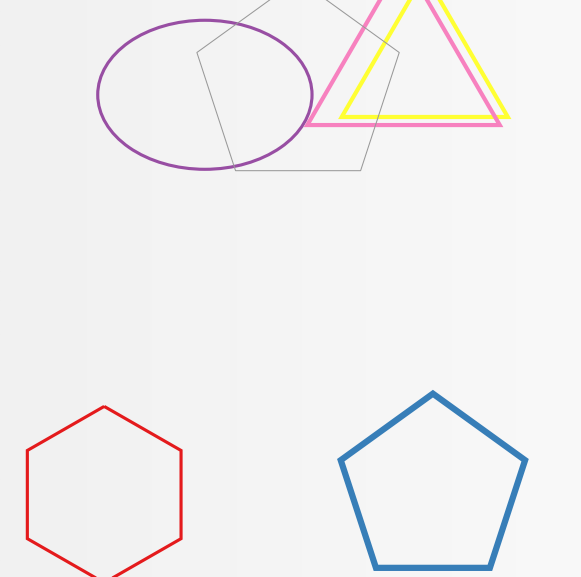[{"shape": "hexagon", "thickness": 1.5, "radius": 0.76, "center": [0.179, 0.143]}, {"shape": "pentagon", "thickness": 3, "radius": 0.83, "center": [0.745, 0.151]}, {"shape": "oval", "thickness": 1.5, "radius": 0.92, "center": [0.352, 0.835]}, {"shape": "triangle", "thickness": 2, "radius": 0.82, "center": [0.731, 0.879]}, {"shape": "triangle", "thickness": 2, "radius": 0.96, "center": [0.694, 0.878]}, {"shape": "pentagon", "thickness": 0.5, "radius": 0.92, "center": [0.513, 0.852]}]